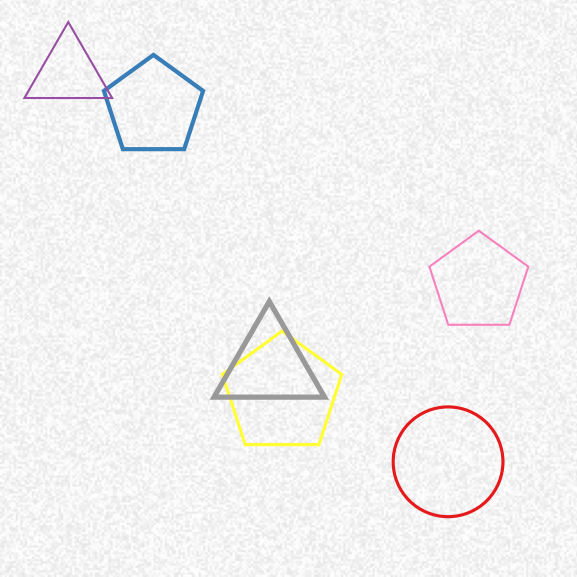[{"shape": "circle", "thickness": 1.5, "radius": 0.48, "center": [0.776, 0.199]}, {"shape": "pentagon", "thickness": 2, "radius": 0.45, "center": [0.266, 0.814]}, {"shape": "triangle", "thickness": 1, "radius": 0.44, "center": [0.118, 0.873]}, {"shape": "pentagon", "thickness": 1.5, "radius": 0.54, "center": [0.488, 0.317]}, {"shape": "pentagon", "thickness": 1, "radius": 0.45, "center": [0.829, 0.51]}, {"shape": "triangle", "thickness": 2.5, "radius": 0.55, "center": [0.466, 0.367]}]